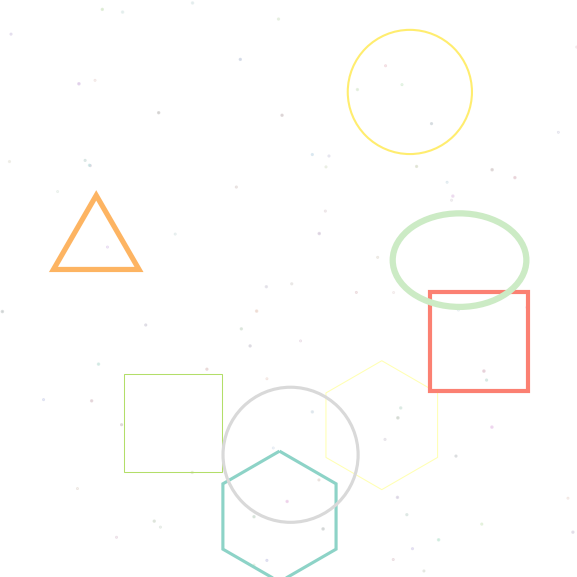[{"shape": "hexagon", "thickness": 1.5, "radius": 0.57, "center": [0.484, 0.105]}, {"shape": "hexagon", "thickness": 0.5, "radius": 0.56, "center": [0.661, 0.263]}, {"shape": "square", "thickness": 2, "radius": 0.43, "center": [0.83, 0.408]}, {"shape": "triangle", "thickness": 2.5, "radius": 0.43, "center": [0.167, 0.575]}, {"shape": "square", "thickness": 0.5, "radius": 0.43, "center": [0.3, 0.266]}, {"shape": "circle", "thickness": 1.5, "radius": 0.58, "center": [0.503, 0.212]}, {"shape": "oval", "thickness": 3, "radius": 0.58, "center": [0.796, 0.549]}, {"shape": "circle", "thickness": 1, "radius": 0.54, "center": [0.71, 0.84]}]